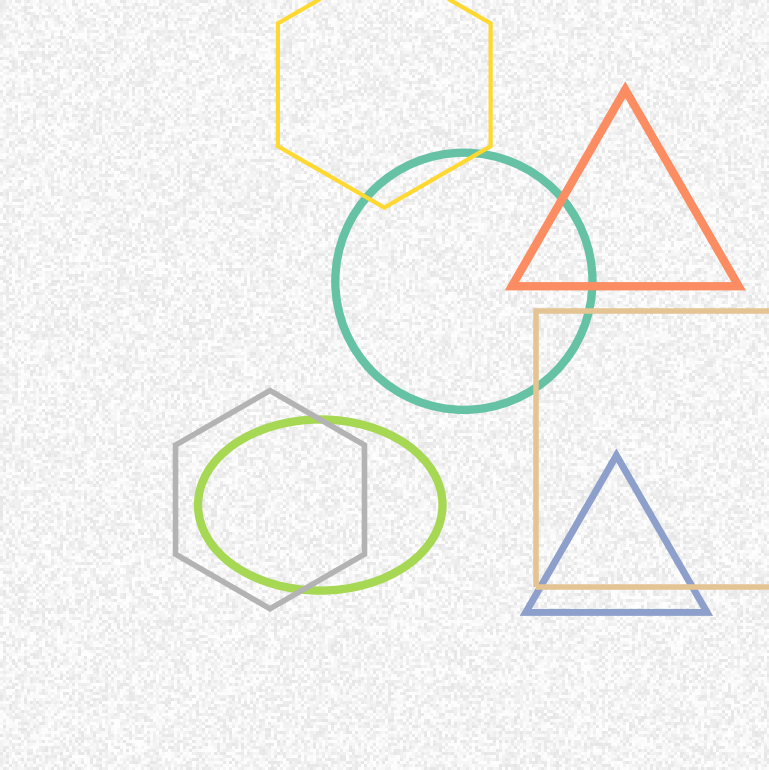[{"shape": "circle", "thickness": 3, "radius": 0.83, "center": [0.602, 0.635]}, {"shape": "triangle", "thickness": 3, "radius": 0.85, "center": [0.812, 0.713]}, {"shape": "triangle", "thickness": 2.5, "radius": 0.68, "center": [0.801, 0.273]}, {"shape": "oval", "thickness": 3, "radius": 0.79, "center": [0.416, 0.344]}, {"shape": "hexagon", "thickness": 1.5, "radius": 0.8, "center": [0.499, 0.89]}, {"shape": "square", "thickness": 2, "radius": 0.9, "center": [0.876, 0.417]}, {"shape": "hexagon", "thickness": 2, "radius": 0.71, "center": [0.351, 0.351]}]